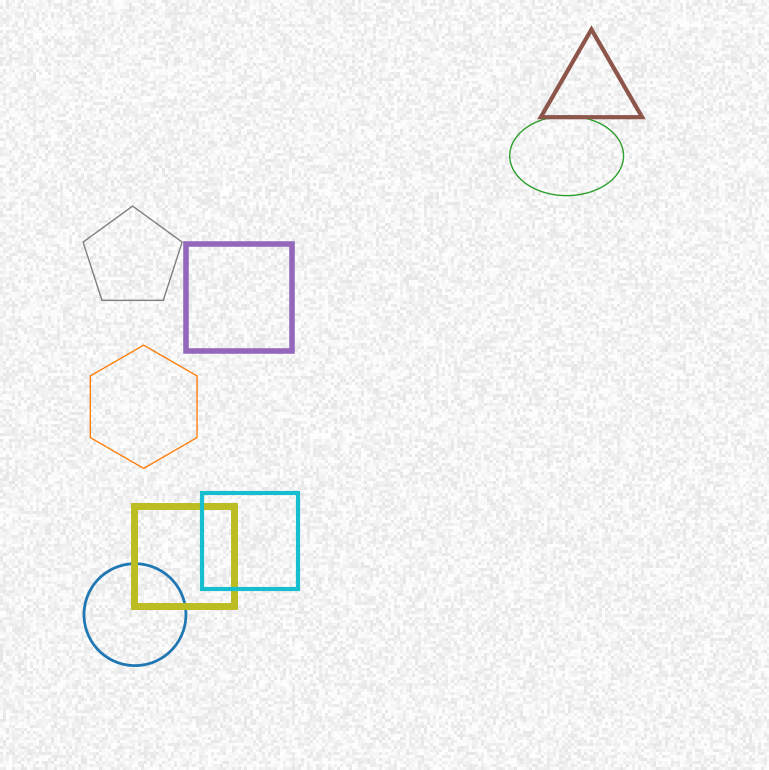[{"shape": "circle", "thickness": 1, "radius": 0.33, "center": [0.175, 0.202]}, {"shape": "hexagon", "thickness": 0.5, "radius": 0.4, "center": [0.187, 0.472]}, {"shape": "oval", "thickness": 0.5, "radius": 0.37, "center": [0.736, 0.798]}, {"shape": "square", "thickness": 2, "radius": 0.34, "center": [0.311, 0.614]}, {"shape": "triangle", "thickness": 1.5, "radius": 0.38, "center": [0.768, 0.886]}, {"shape": "pentagon", "thickness": 0.5, "radius": 0.34, "center": [0.172, 0.665]}, {"shape": "square", "thickness": 2.5, "radius": 0.33, "center": [0.238, 0.278]}, {"shape": "square", "thickness": 1.5, "radius": 0.31, "center": [0.324, 0.297]}]